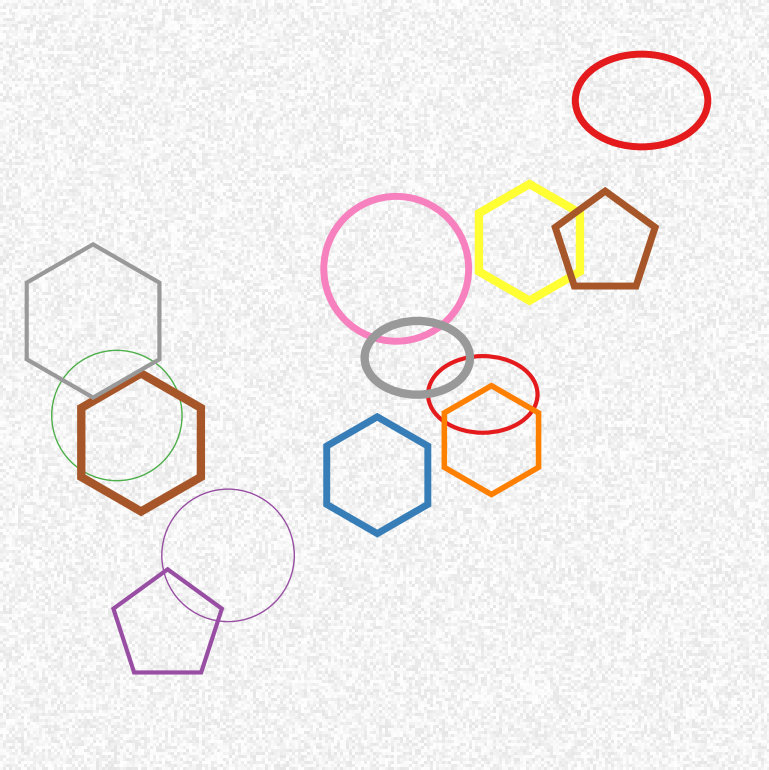[{"shape": "oval", "thickness": 1.5, "radius": 0.36, "center": [0.627, 0.488]}, {"shape": "oval", "thickness": 2.5, "radius": 0.43, "center": [0.833, 0.869]}, {"shape": "hexagon", "thickness": 2.5, "radius": 0.38, "center": [0.49, 0.383]}, {"shape": "circle", "thickness": 0.5, "radius": 0.42, "center": [0.152, 0.46]}, {"shape": "pentagon", "thickness": 1.5, "radius": 0.37, "center": [0.218, 0.187]}, {"shape": "circle", "thickness": 0.5, "radius": 0.43, "center": [0.296, 0.279]}, {"shape": "hexagon", "thickness": 2, "radius": 0.35, "center": [0.638, 0.428]}, {"shape": "hexagon", "thickness": 3, "radius": 0.38, "center": [0.688, 0.685]}, {"shape": "pentagon", "thickness": 2.5, "radius": 0.34, "center": [0.786, 0.684]}, {"shape": "hexagon", "thickness": 3, "radius": 0.45, "center": [0.183, 0.425]}, {"shape": "circle", "thickness": 2.5, "radius": 0.47, "center": [0.515, 0.651]}, {"shape": "hexagon", "thickness": 1.5, "radius": 0.5, "center": [0.121, 0.583]}, {"shape": "oval", "thickness": 3, "radius": 0.34, "center": [0.542, 0.535]}]